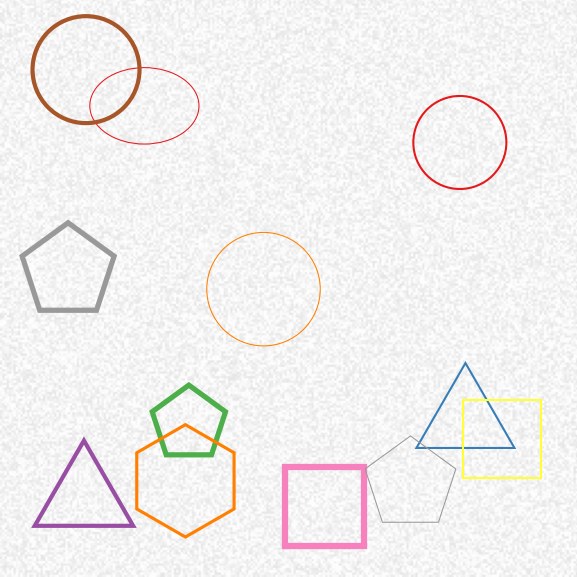[{"shape": "oval", "thickness": 0.5, "radius": 0.47, "center": [0.25, 0.816]}, {"shape": "circle", "thickness": 1, "radius": 0.4, "center": [0.796, 0.752]}, {"shape": "triangle", "thickness": 1, "radius": 0.49, "center": [0.806, 0.272]}, {"shape": "pentagon", "thickness": 2.5, "radius": 0.33, "center": [0.327, 0.266]}, {"shape": "triangle", "thickness": 2, "radius": 0.49, "center": [0.145, 0.138]}, {"shape": "hexagon", "thickness": 1.5, "radius": 0.49, "center": [0.321, 0.167]}, {"shape": "circle", "thickness": 0.5, "radius": 0.49, "center": [0.456, 0.498]}, {"shape": "square", "thickness": 1, "radius": 0.34, "center": [0.869, 0.239]}, {"shape": "circle", "thickness": 2, "radius": 0.46, "center": [0.149, 0.879]}, {"shape": "square", "thickness": 3, "radius": 0.34, "center": [0.562, 0.122]}, {"shape": "pentagon", "thickness": 2.5, "radius": 0.42, "center": [0.118, 0.53]}, {"shape": "pentagon", "thickness": 0.5, "radius": 0.41, "center": [0.711, 0.162]}]